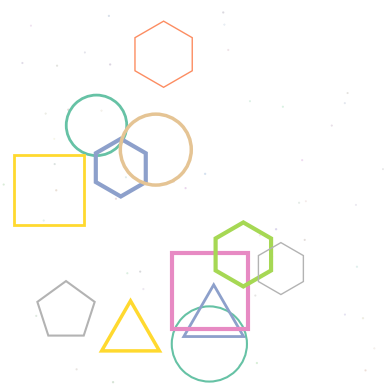[{"shape": "circle", "thickness": 1.5, "radius": 0.49, "center": [0.544, 0.107]}, {"shape": "circle", "thickness": 2, "radius": 0.39, "center": [0.251, 0.674]}, {"shape": "hexagon", "thickness": 1, "radius": 0.43, "center": [0.425, 0.859]}, {"shape": "hexagon", "thickness": 3, "radius": 0.37, "center": [0.314, 0.565]}, {"shape": "triangle", "thickness": 2, "radius": 0.45, "center": [0.555, 0.171]}, {"shape": "square", "thickness": 3, "radius": 0.49, "center": [0.545, 0.244]}, {"shape": "hexagon", "thickness": 3, "radius": 0.42, "center": [0.632, 0.339]}, {"shape": "square", "thickness": 2, "radius": 0.46, "center": [0.128, 0.506]}, {"shape": "triangle", "thickness": 2.5, "radius": 0.43, "center": [0.339, 0.132]}, {"shape": "circle", "thickness": 2.5, "radius": 0.46, "center": [0.405, 0.611]}, {"shape": "pentagon", "thickness": 1.5, "radius": 0.39, "center": [0.171, 0.192]}, {"shape": "hexagon", "thickness": 1, "radius": 0.34, "center": [0.73, 0.302]}]